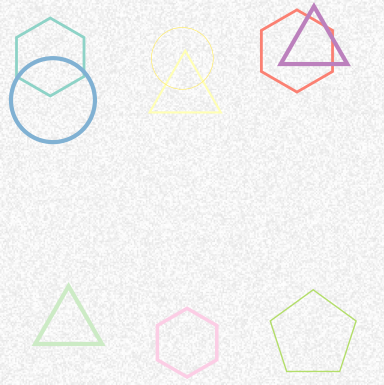[{"shape": "hexagon", "thickness": 2, "radius": 0.51, "center": [0.131, 0.852]}, {"shape": "triangle", "thickness": 1.5, "radius": 0.53, "center": [0.481, 0.761]}, {"shape": "hexagon", "thickness": 2, "radius": 0.53, "center": [0.771, 0.868]}, {"shape": "circle", "thickness": 3, "radius": 0.55, "center": [0.138, 0.74]}, {"shape": "pentagon", "thickness": 1, "radius": 0.59, "center": [0.813, 0.13]}, {"shape": "hexagon", "thickness": 2.5, "radius": 0.45, "center": [0.486, 0.11]}, {"shape": "triangle", "thickness": 3, "radius": 0.5, "center": [0.815, 0.884]}, {"shape": "triangle", "thickness": 3, "radius": 0.5, "center": [0.178, 0.157]}, {"shape": "circle", "thickness": 0.5, "radius": 0.4, "center": [0.474, 0.848]}]